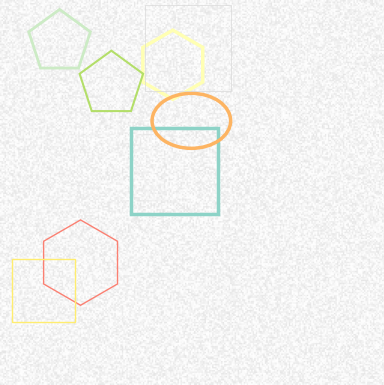[{"shape": "square", "thickness": 2.5, "radius": 0.56, "center": [0.453, 0.556]}, {"shape": "hexagon", "thickness": 2.5, "radius": 0.45, "center": [0.449, 0.832]}, {"shape": "hexagon", "thickness": 1, "radius": 0.55, "center": [0.209, 0.318]}, {"shape": "oval", "thickness": 2.5, "radius": 0.51, "center": [0.497, 0.686]}, {"shape": "pentagon", "thickness": 1.5, "radius": 0.43, "center": [0.289, 0.782]}, {"shape": "square", "thickness": 0.5, "radius": 0.56, "center": [0.488, 0.876]}, {"shape": "pentagon", "thickness": 2, "radius": 0.42, "center": [0.155, 0.891]}, {"shape": "square", "thickness": 1, "radius": 0.41, "center": [0.112, 0.246]}]